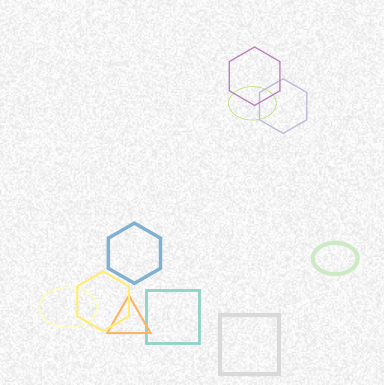[{"shape": "square", "thickness": 2, "radius": 0.35, "center": [0.448, 0.178]}, {"shape": "oval", "thickness": 1, "radius": 0.37, "center": [0.177, 0.202]}, {"shape": "hexagon", "thickness": 1, "radius": 0.35, "center": [0.735, 0.724]}, {"shape": "hexagon", "thickness": 2.5, "radius": 0.39, "center": [0.349, 0.342]}, {"shape": "triangle", "thickness": 1.5, "radius": 0.32, "center": [0.335, 0.168]}, {"shape": "oval", "thickness": 0.5, "radius": 0.31, "center": [0.655, 0.732]}, {"shape": "square", "thickness": 3, "radius": 0.38, "center": [0.648, 0.105]}, {"shape": "hexagon", "thickness": 1, "radius": 0.38, "center": [0.661, 0.802]}, {"shape": "oval", "thickness": 3, "radius": 0.29, "center": [0.871, 0.329]}, {"shape": "hexagon", "thickness": 1.5, "radius": 0.39, "center": [0.268, 0.217]}]